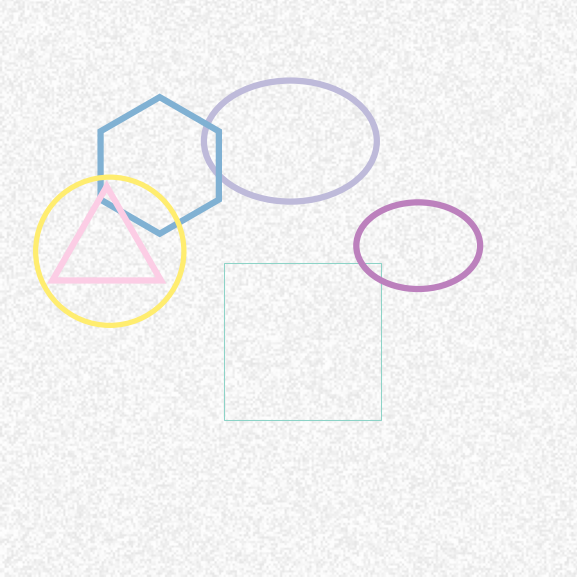[{"shape": "square", "thickness": 0.5, "radius": 0.68, "center": [0.524, 0.408]}, {"shape": "oval", "thickness": 3, "radius": 0.75, "center": [0.503, 0.755]}, {"shape": "hexagon", "thickness": 3, "radius": 0.59, "center": [0.277, 0.713]}, {"shape": "triangle", "thickness": 3, "radius": 0.54, "center": [0.185, 0.568]}, {"shape": "oval", "thickness": 3, "radius": 0.54, "center": [0.724, 0.574]}, {"shape": "circle", "thickness": 2.5, "radius": 0.64, "center": [0.19, 0.564]}]